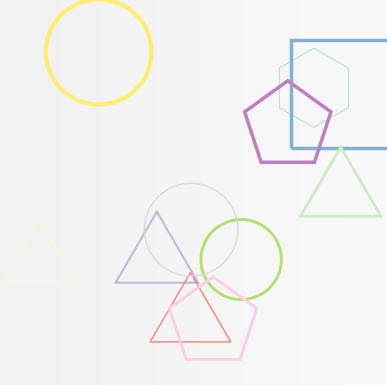[{"shape": "hexagon", "thickness": 0.5, "radius": 0.51, "center": [0.81, 0.772]}, {"shape": "triangle", "thickness": 0.5, "radius": 0.54, "center": [0.101, 0.322]}, {"shape": "triangle", "thickness": 1.5, "radius": 0.61, "center": [0.405, 0.327]}, {"shape": "triangle", "thickness": 1, "radius": 0.6, "center": [0.492, 0.172]}, {"shape": "square", "thickness": 2.5, "radius": 0.71, "center": [0.893, 0.756]}, {"shape": "circle", "thickness": 2, "radius": 0.52, "center": [0.622, 0.326]}, {"shape": "pentagon", "thickness": 2, "radius": 0.59, "center": [0.55, 0.162]}, {"shape": "circle", "thickness": 1, "radius": 0.6, "center": [0.493, 0.403]}, {"shape": "pentagon", "thickness": 2.5, "radius": 0.59, "center": [0.743, 0.673]}, {"shape": "triangle", "thickness": 2, "radius": 0.6, "center": [0.879, 0.498]}, {"shape": "circle", "thickness": 3, "radius": 0.68, "center": [0.255, 0.865]}]